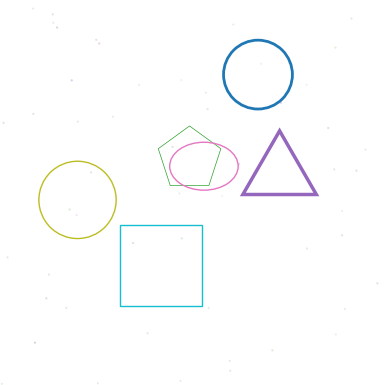[{"shape": "circle", "thickness": 2, "radius": 0.45, "center": [0.67, 0.806]}, {"shape": "pentagon", "thickness": 0.5, "radius": 0.43, "center": [0.492, 0.587]}, {"shape": "triangle", "thickness": 2.5, "radius": 0.55, "center": [0.726, 0.55]}, {"shape": "oval", "thickness": 1, "radius": 0.44, "center": [0.53, 0.568]}, {"shape": "circle", "thickness": 1, "radius": 0.5, "center": [0.201, 0.481]}, {"shape": "square", "thickness": 1, "radius": 0.53, "center": [0.418, 0.31]}]